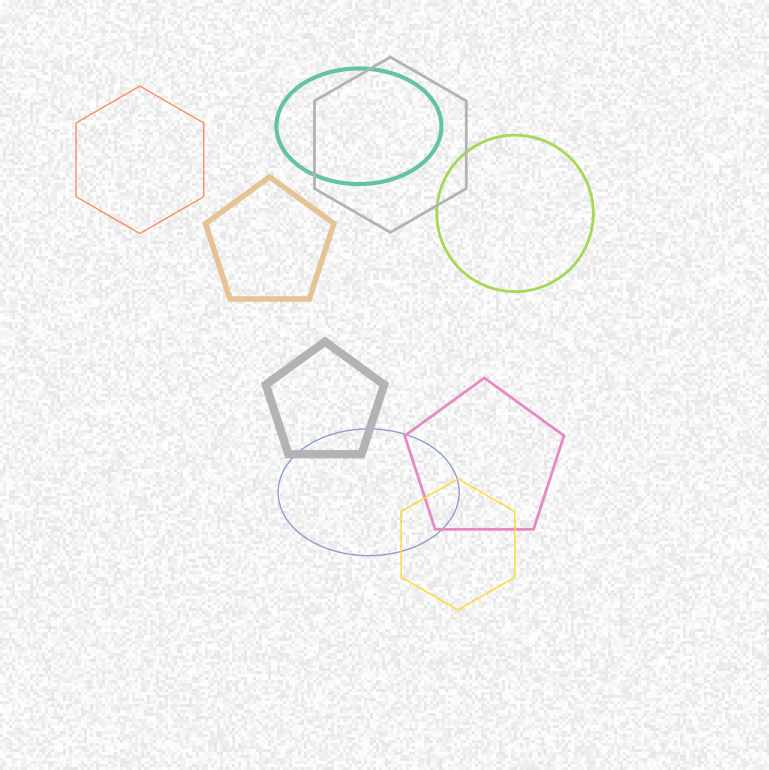[{"shape": "oval", "thickness": 1.5, "radius": 0.54, "center": [0.466, 0.836]}, {"shape": "hexagon", "thickness": 0.5, "radius": 0.48, "center": [0.182, 0.792]}, {"shape": "oval", "thickness": 0.5, "radius": 0.59, "center": [0.479, 0.361]}, {"shape": "pentagon", "thickness": 1, "radius": 0.54, "center": [0.629, 0.4]}, {"shape": "circle", "thickness": 1, "radius": 0.51, "center": [0.669, 0.723]}, {"shape": "hexagon", "thickness": 0.5, "radius": 0.43, "center": [0.595, 0.293]}, {"shape": "pentagon", "thickness": 2, "radius": 0.44, "center": [0.35, 0.683]}, {"shape": "pentagon", "thickness": 3, "radius": 0.4, "center": [0.422, 0.475]}, {"shape": "hexagon", "thickness": 1, "radius": 0.57, "center": [0.507, 0.812]}]